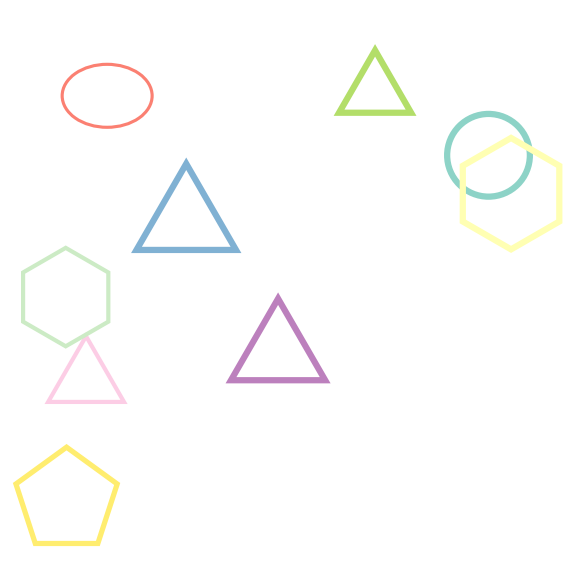[{"shape": "circle", "thickness": 3, "radius": 0.36, "center": [0.846, 0.73]}, {"shape": "hexagon", "thickness": 3, "radius": 0.48, "center": [0.885, 0.664]}, {"shape": "oval", "thickness": 1.5, "radius": 0.39, "center": [0.186, 0.833]}, {"shape": "triangle", "thickness": 3, "radius": 0.5, "center": [0.322, 0.616]}, {"shape": "triangle", "thickness": 3, "radius": 0.36, "center": [0.649, 0.84]}, {"shape": "triangle", "thickness": 2, "radius": 0.38, "center": [0.149, 0.341]}, {"shape": "triangle", "thickness": 3, "radius": 0.47, "center": [0.482, 0.388]}, {"shape": "hexagon", "thickness": 2, "radius": 0.43, "center": [0.114, 0.485]}, {"shape": "pentagon", "thickness": 2.5, "radius": 0.46, "center": [0.115, 0.133]}]